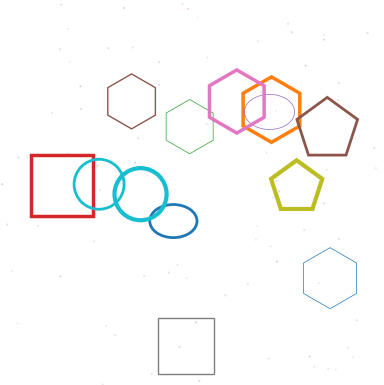[{"shape": "hexagon", "thickness": 0.5, "radius": 0.4, "center": [0.857, 0.277]}, {"shape": "oval", "thickness": 2, "radius": 0.31, "center": [0.45, 0.426]}, {"shape": "hexagon", "thickness": 2.5, "radius": 0.42, "center": [0.705, 0.715]}, {"shape": "hexagon", "thickness": 0.5, "radius": 0.35, "center": [0.493, 0.671]}, {"shape": "square", "thickness": 2.5, "radius": 0.4, "center": [0.161, 0.517]}, {"shape": "oval", "thickness": 0.5, "radius": 0.33, "center": [0.7, 0.709]}, {"shape": "hexagon", "thickness": 1, "radius": 0.36, "center": [0.342, 0.737]}, {"shape": "pentagon", "thickness": 2, "radius": 0.41, "center": [0.85, 0.664]}, {"shape": "hexagon", "thickness": 2.5, "radius": 0.41, "center": [0.615, 0.736]}, {"shape": "square", "thickness": 1, "radius": 0.37, "center": [0.483, 0.101]}, {"shape": "pentagon", "thickness": 3, "radius": 0.35, "center": [0.771, 0.514]}, {"shape": "circle", "thickness": 3, "radius": 0.34, "center": [0.365, 0.496]}, {"shape": "circle", "thickness": 2, "radius": 0.32, "center": [0.257, 0.521]}]